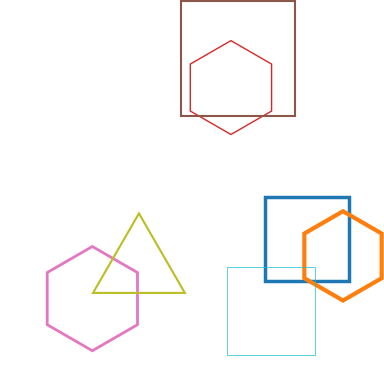[{"shape": "square", "thickness": 2.5, "radius": 0.54, "center": [0.797, 0.379]}, {"shape": "hexagon", "thickness": 3, "radius": 0.58, "center": [0.891, 0.335]}, {"shape": "hexagon", "thickness": 1, "radius": 0.61, "center": [0.6, 0.773]}, {"shape": "square", "thickness": 1.5, "radius": 0.75, "center": [0.618, 0.848]}, {"shape": "hexagon", "thickness": 2, "radius": 0.68, "center": [0.24, 0.224]}, {"shape": "triangle", "thickness": 1.5, "radius": 0.69, "center": [0.361, 0.308]}, {"shape": "square", "thickness": 0.5, "radius": 0.57, "center": [0.704, 0.192]}]